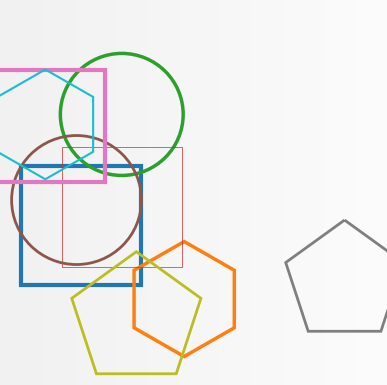[{"shape": "square", "thickness": 3, "radius": 0.77, "center": [0.209, 0.414]}, {"shape": "hexagon", "thickness": 2.5, "radius": 0.75, "center": [0.475, 0.223]}, {"shape": "circle", "thickness": 2.5, "radius": 0.79, "center": [0.314, 0.703]}, {"shape": "square", "thickness": 0.5, "radius": 0.78, "center": [0.316, 0.462]}, {"shape": "circle", "thickness": 2, "radius": 0.84, "center": [0.198, 0.48]}, {"shape": "square", "thickness": 3, "radius": 0.72, "center": [0.127, 0.673]}, {"shape": "pentagon", "thickness": 2, "radius": 0.8, "center": [0.889, 0.269]}, {"shape": "pentagon", "thickness": 2, "radius": 0.88, "center": [0.352, 0.171]}, {"shape": "hexagon", "thickness": 1.5, "radius": 0.71, "center": [0.117, 0.677]}]